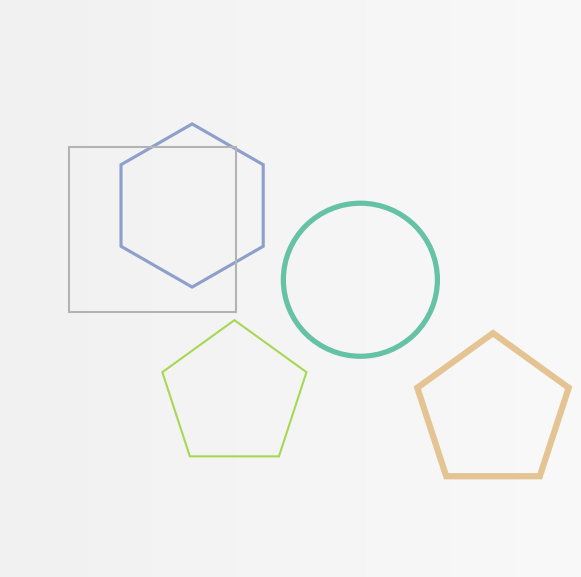[{"shape": "circle", "thickness": 2.5, "radius": 0.66, "center": [0.62, 0.515]}, {"shape": "hexagon", "thickness": 1.5, "radius": 0.71, "center": [0.331, 0.643]}, {"shape": "pentagon", "thickness": 1, "radius": 0.65, "center": [0.403, 0.314]}, {"shape": "pentagon", "thickness": 3, "radius": 0.68, "center": [0.848, 0.285]}, {"shape": "square", "thickness": 1, "radius": 0.71, "center": [0.262, 0.601]}]